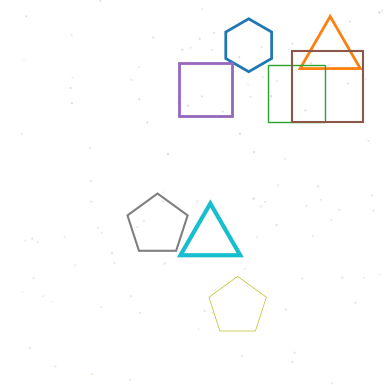[{"shape": "hexagon", "thickness": 2, "radius": 0.34, "center": [0.646, 0.882]}, {"shape": "triangle", "thickness": 2, "radius": 0.45, "center": [0.858, 0.867]}, {"shape": "square", "thickness": 1, "radius": 0.37, "center": [0.77, 0.757]}, {"shape": "square", "thickness": 2, "radius": 0.35, "center": [0.534, 0.768]}, {"shape": "square", "thickness": 1.5, "radius": 0.46, "center": [0.85, 0.775]}, {"shape": "pentagon", "thickness": 1.5, "radius": 0.41, "center": [0.409, 0.415]}, {"shape": "pentagon", "thickness": 0.5, "radius": 0.39, "center": [0.617, 0.204]}, {"shape": "triangle", "thickness": 3, "radius": 0.45, "center": [0.546, 0.382]}]